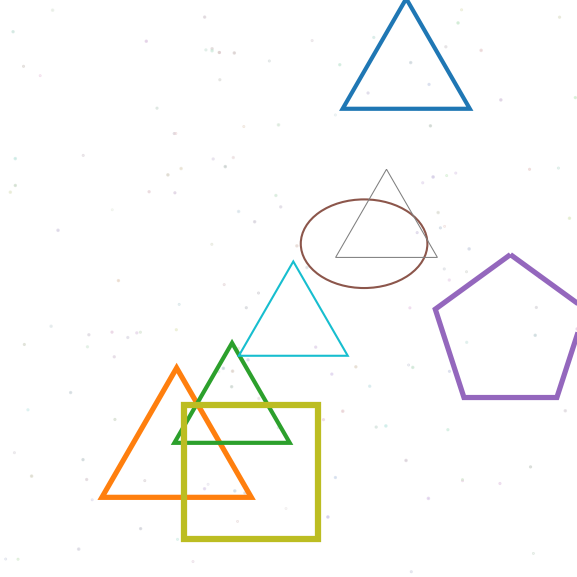[{"shape": "triangle", "thickness": 2, "radius": 0.64, "center": [0.703, 0.874]}, {"shape": "triangle", "thickness": 2.5, "radius": 0.75, "center": [0.306, 0.213]}, {"shape": "triangle", "thickness": 2, "radius": 0.58, "center": [0.402, 0.29]}, {"shape": "pentagon", "thickness": 2.5, "radius": 0.68, "center": [0.884, 0.421]}, {"shape": "oval", "thickness": 1, "radius": 0.55, "center": [0.63, 0.577]}, {"shape": "triangle", "thickness": 0.5, "radius": 0.51, "center": [0.669, 0.604]}, {"shape": "square", "thickness": 3, "radius": 0.58, "center": [0.435, 0.182]}, {"shape": "triangle", "thickness": 1, "radius": 0.54, "center": [0.508, 0.438]}]